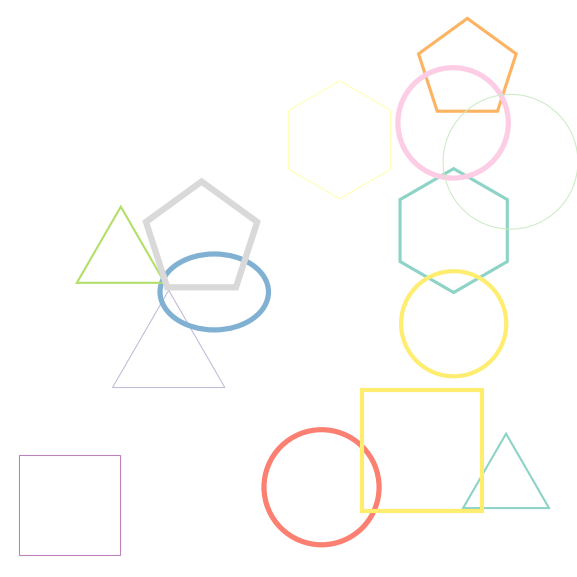[{"shape": "hexagon", "thickness": 1.5, "radius": 0.54, "center": [0.786, 0.6]}, {"shape": "triangle", "thickness": 1, "radius": 0.43, "center": [0.876, 0.162]}, {"shape": "hexagon", "thickness": 0.5, "radius": 0.51, "center": [0.588, 0.757]}, {"shape": "triangle", "thickness": 0.5, "radius": 0.56, "center": [0.292, 0.384]}, {"shape": "circle", "thickness": 2.5, "radius": 0.5, "center": [0.557, 0.155]}, {"shape": "oval", "thickness": 2.5, "radius": 0.47, "center": [0.371, 0.494]}, {"shape": "pentagon", "thickness": 1.5, "radius": 0.44, "center": [0.809, 0.878]}, {"shape": "triangle", "thickness": 1, "radius": 0.44, "center": [0.209, 0.553]}, {"shape": "circle", "thickness": 2.5, "radius": 0.48, "center": [0.785, 0.786]}, {"shape": "pentagon", "thickness": 3, "radius": 0.51, "center": [0.349, 0.584]}, {"shape": "square", "thickness": 0.5, "radius": 0.43, "center": [0.121, 0.125]}, {"shape": "circle", "thickness": 0.5, "radius": 0.58, "center": [0.884, 0.719]}, {"shape": "circle", "thickness": 2, "radius": 0.46, "center": [0.786, 0.439]}, {"shape": "square", "thickness": 2, "radius": 0.52, "center": [0.731, 0.219]}]